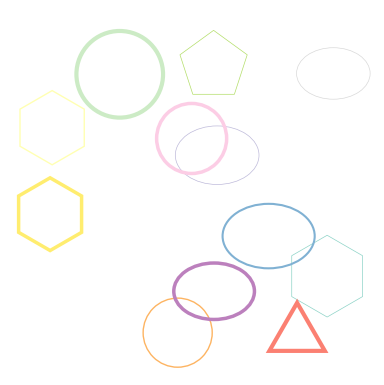[{"shape": "hexagon", "thickness": 0.5, "radius": 0.53, "center": [0.85, 0.283]}, {"shape": "hexagon", "thickness": 1, "radius": 0.48, "center": [0.135, 0.668]}, {"shape": "oval", "thickness": 0.5, "radius": 0.54, "center": [0.564, 0.597]}, {"shape": "triangle", "thickness": 3, "radius": 0.42, "center": [0.772, 0.13]}, {"shape": "oval", "thickness": 1.5, "radius": 0.6, "center": [0.698, 0.387]}, {"shape": "circle", "thickness": 1, "radius": 0.45, "center": [0.461, 0.136]}, {"shape": "pentagon", "thickness": 0.5, "radius": 0.46, "center": [0.555, 0.829]}, {"shape": "circle", "thickness": 2.5, "radius": 0.45, "center": [0.498, 0.64]}, {"shape": "oval", "thickness": 0.5, "radius": 0.48, "center": [0.866, 0.809]}, {"shape": "oval", "thickness": 2.5, "radius": 0.52, "center": [0.556, 0.244]}, {"shape": "circle", "thickness": 3, "radius": 0.56, "center": [0.311, 0.807]}, {"shape": "hexagon", "thickness": 2.5, "radius": 0.47, "center": [0.13, 0.444]}]